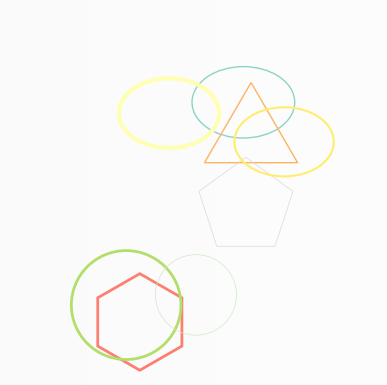[{"shape": "oval", "thickness": 1, "radius": 0.66, "center": [0.628, 0.734]}, {"shape": "oval", "thickness": 3, "radius": 0.65, "center": [0.436, 0.706]}, {"shape": "hexagon", "thickness": 2, "radius": 0.63, "center": [0.361, 0.164]}, {"shape": "triangle", "thickness": 1, "radius": 0.69, "center": [0.648, 0.647]}, {"shape": "circle", "thickness": 2, "radius": 0.71, "center": [0.326, 0.208]}, {"shape": "pentagon", "thickness": 0.5, "radius": 0.64, "center": [0.635, 0.464]}, {"shape": "circle", "thickness": 0.5, "radius": 0.52, "center": [0.506, 0.234]}, {"shape": "oval", "thickness": 1.5, "radius": 0.64, "center": [0.733, 0.632]}]